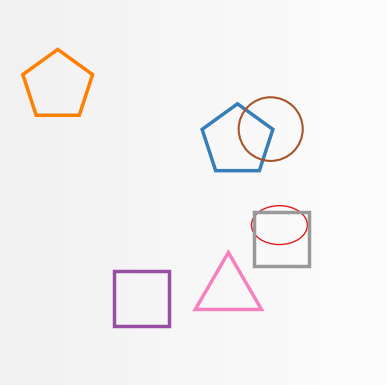[{"shape": "oval", "thickness": 1, "radius": 0.36, "center": [0.721, 0.415]}, {"shape": "pentagon", "thickness": 2.5, "radius": 0.48, "center": [0.613, 0.634]}, {"shape": "square", "thickness": 2.5, "radius": 0.35, "center": [0.365, 0.225]}, {"shape": "pentagon", "thickness": 2.5, "radius": 0.47, "center": [0.149, 0.777]}, {"shape": "circle", "thickness": 1.5, "radius": 0.41, "center": [0.699, 0.665]}, {"shape": "triangle", "thickness": 2.5, "radius": 0.49, "center": [0.589, 0.246]}, {"shape": "square", "thickness": 2.5, "radius": 0.35, "center": [0.726, 0.379]}]